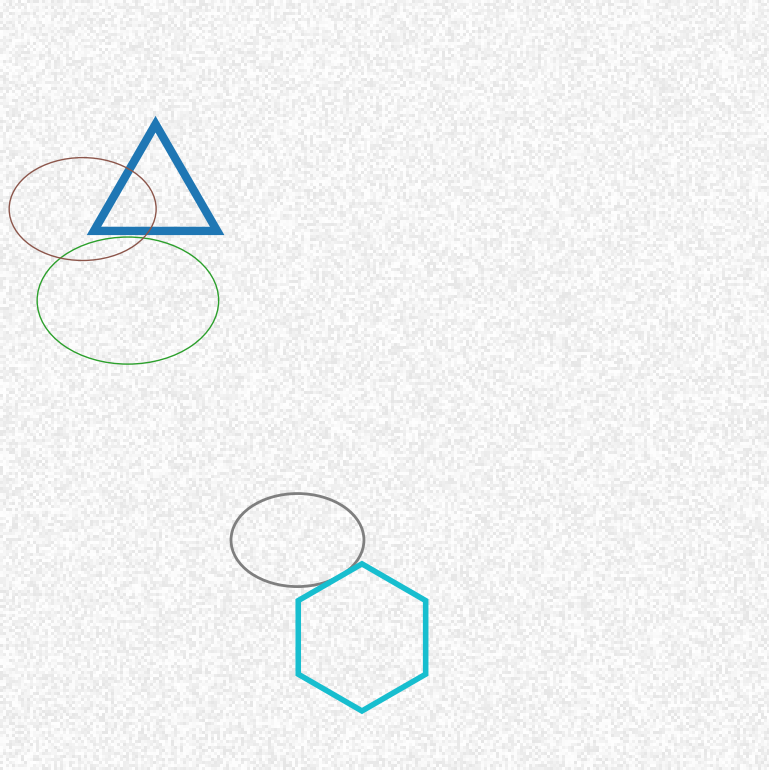[{"shape": "triangle", "thickness": 3, "radius": 0.46, "center": [0.202, 0.746]}, {"shape": "oval", "thickness": 0.5, "radius": 0.59, "center": [0.166, 0.61]}, {"shape": "oval", "thickness": 0.5, "radius": 0.48, "center": [0.107, 0.729]}, {"shape": "oval", "thickness": 1, "radius": 0.43, "center": [0.386, 0.299]}, {"shape": "hexagon", "thickness": 2, "radius": 0.48, "center": [0.47, 0.172]}]